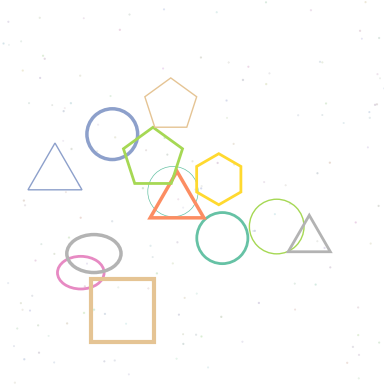[{"shape": "circle", "thickness": 0.5, "radius": 0.33, "center": [0.449, 0.502]}, {"shape": "circle", "thickness": 2, "radius": 0.33, "center": [0.578, 0.382]}, {"shape": "triangle", "thickness": 2.5, "radius": 0.4, "center": [0.46, 0.474]}, {"shape": "triangle", "thickness": 1, "radius": 0.4, "center": [0.143, 0.547]}, {"shape": "circle", "thickness": 2.5, "radius": 0.33, "center": [0.292, 0.652]}, {"shape": "oval", "thickness": 2, "radius": 0.3, "center": [0.21, 0.292]}, {"shape": "circle", "thickness": 1, "radius": 0.35, "center": [0.719, 0.412]}, {"shape": "pentagon", "thickness": 2, "radius": 0.4, "center": [0.397, 0.589]}, {"shape": "hexagon", "thickness": 2, "radius": 0.33, "center": [0.568, 0.535]}, {"shape": "pentagon", "thickness": 1, "radius": 0.35, "center": [0.444, 0.727]}, {"shape": "square", "thickness": 3, "radius": 0.41, "center": [0.319, 0.194]}, {"shape": "triangle", "thickness": 2, "radius": 0.32, "center": [0.803, 0.378]}, {"shape": "oval", "thickness": 2.5, "radius": 0.35, "center": [0.244, 0.341]}]